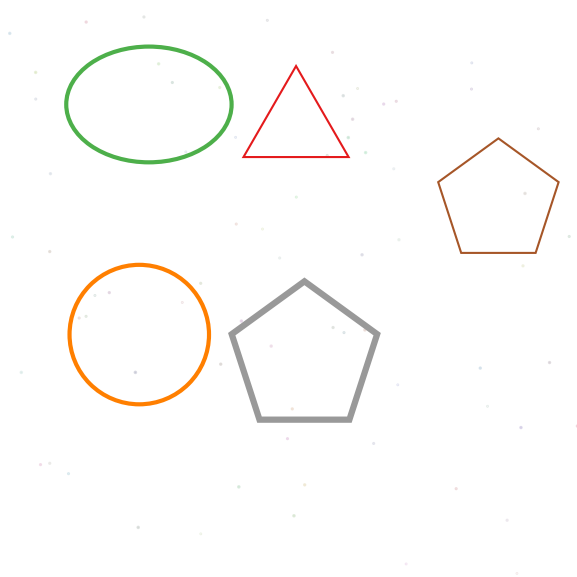[{"shape": "triangle", "thickness": 1, "radius": 0.53, "center": [0.513, 0.78]}, {"shape": "oval", "thickness": 2, "radius": 0.72, "center": [0.258, 0.818]}, {"shape": "circle", "thickness": 2, "radius": 0.6, "center": [0.241, 0.42]}, {"shape": "pentagon", "thickness": 1, "radius": 0.55, "center": [0.863, 0.65]}, {"shape": "pentagon", "thickness": 3, "radius": 0.66, "center": [0.527, 0.38]}]